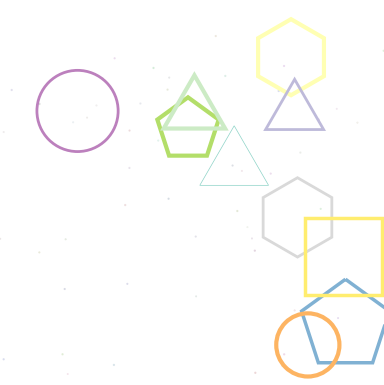[{"shape": "triangle", "thickness": 0.5, "radius": 0.52, "center": [0.608, 0.57]}, {"shape": "hexagon", "thickness": 3, "radius": 0.49, "center": [0.756, 0.851]}, {"shape": "triangle", "thickness": 2, "radius": 0.43, "center": [0.765, 0.707]}, {"shape": "pentagon", "thickness": 2.5, "radius": 0.6, "center": [0.897, 0.155]}, {"shape": "circle", "thickness": 3, "radius": 0.41, "center": [0.8, 0.104]}, {"shape": "pentagon", "thickness": 3, "radius": 0.42, "center": [0.488, 0.663]}, {"shape": "hexagon", "thickness": 2, "radius": 0.52, "center": [0.773, 0.435]}, {"shape": "circle", "thickness": 2, "radius": 0.53, "center": [0.201, 0.712]}, {"shape": "triangle", "thickness": 3, "radius": 0.46, "center": [0.505, 0.712]}, {"shape": "square", "thickness": 2.5, "radius": 0.5, "center": [0.893, 0.333]}]